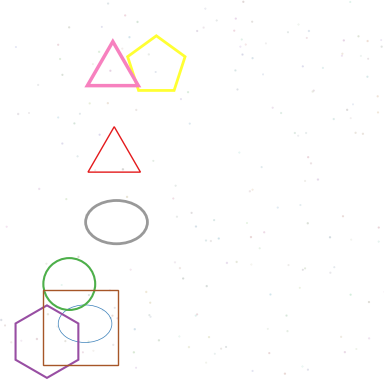[{"shape": "triangle", "thickness": 1, "radius": 0.39, "center": [0.297, 0.592]}, {"shape": "oval", "thickness": 0.5, "radius": 0.35, "center": [0.221, 0.159]}, {"shape": "circle", "thickness": 1.5, "radius": 0.34, "center": [0.18, 0.262]}, {"shape": "hexagon", "thickness": 1.5, "radius": 0.47, "center": [0.122, 0.113]}, {"shape": "pentagon", "thickness": 2, "radius": 0.39, "center": [0.406, 0.829]}, {"shape": "square", "thickness": 1, "radius": 0.49, "center": [0.209, 0.148]}, {"shape": "triangle", "thickness": 2.5, "radius": 0.38, "center": [0.293, 0.816]}, {"shape": "oval", "thickness": 2, "radius": 0.4, "center": [0.303, 0.423]}]